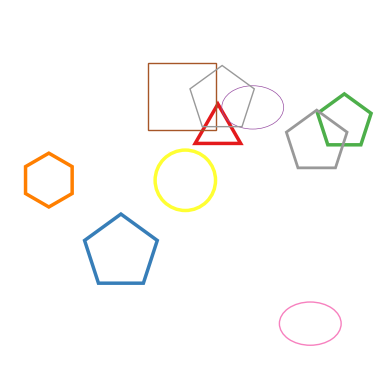[{"shape": "triangle", "thickness": 2.5, "radius": 0.34, "center": [0.566, 0.662]}, {"shape": "pentagon", "thickness": 2.5, "radius": 0.5, "center": [0.314, 0.345]}, {"shape": "pentagon", "thickness": 2.5, "radius": 0.37, "center": [0.894, 0.683]}, {"shape": "oval", "thickness": 0.5, "radius": 0.4, "center": [0.656, 0.721]}, {"shape": "hexagon", "thickness": 2.5, "radius": 0.35, "center": [0.127, 0.532]}, {"shape": "circle", "thickness": 2.5, "radius": 0.39, "center": [0.481, 0.532]}, {"shape": "square", "thickness": 1, "radius": 0.44, "center": [0.472, 0.75]}, {"shape": "oval", "thickness": 1, "radius": 0.4, "center": [0.806, 0.159]}, {"shape": "pentagon", "thickness": 2, "radius": 0.41, "center": [0.823, 0.631]}, {"shape": "pentagon", "thickness": 1, "radius": 0.44, "center": [0.577, 0.742]}]